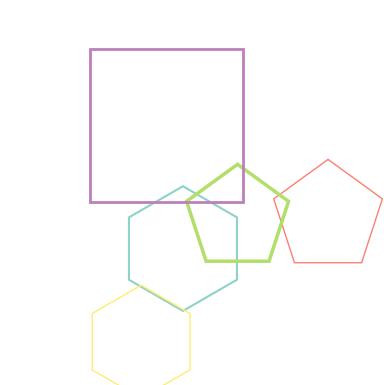[{"shape": "hexagon", "thickness": 1.5, "radius": 0.81, "center": [0.475, 0.354]}, {"shape": "pentagon", "thickness": 1, "radius": 0.74, "center": [0.852, 0.438]}, {"shape": "pentagon", "thickness": 2.5, "radius": 0.7, "center": [0.617, 0.434]}, {"shape": "square", "thickness": 2, "radius": 1.0, "center": [0.433, 0.675]}, {"shape": "hexagon", "thickness": 1, "radius": 0.73, "center": [0.366, 0.113]}]